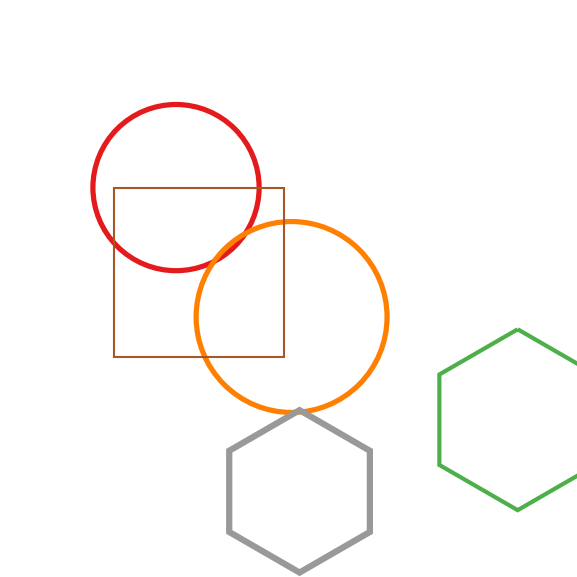[{"shape": "circle", "thickness": 2.5, "radius": 0.72, "center": [0.305, 0.674]}, {"shape": "hexagon", "thickness": 2, "radius": 0.78, "center": [0.896, 0.272]}, {"shape": "circle", "thickness": 2.5, "radius": 0.83, "center": [0.505, 0.45]}, {"shape": "square", "thickness": 1, "radius": 0.73, "center": [0.344, 0.528]}, {"shape": "hexagon", "thickness": 3, "radius": 0.7, "center": [0.519, 0.148]}]